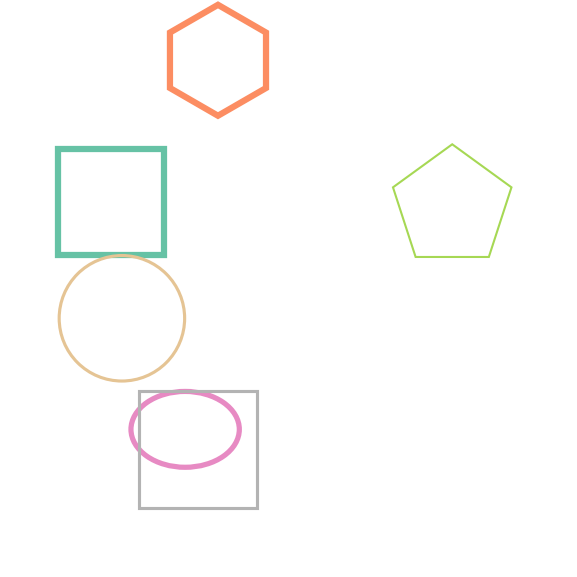[{"shape": "square", "thickness": 3, "radius": 0.46, "center": [0.193, 0.649]}, {"shape": "hexagon", "thickness": 3, "radius": 0.48, "center": [0.377, 0.895]}, {"shape": "oval", "thickness": 2.5, "radius": 0.47, "center": [0.321, 0.256]}, {"shape": "pentagon", "thickness": 1, "radius": 0.54, "center": [0.783, 0.641]}, {"shape": "circle", "thickness": 1.5, "radius": 0.54, "center": [0.211, 0.448]}, {"shape": "square", "thickness": 1.5, "radius": 0.51, "center": [0.343, 0.221]}]